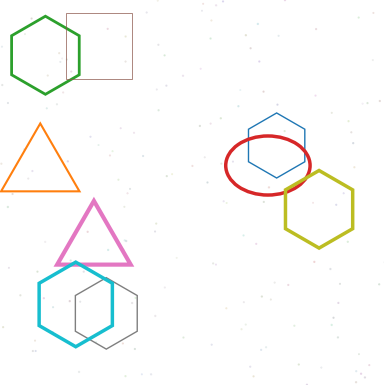[{"shape": "hexagon", "thickness": 1, "radius": 0.42, "center": [0.719, 0.622]}, {"shape": "triangle", "thickness": 1.5, "radius": 0.59, "center": [0.105, 0.562]}, {"shape": "hexagon", "thickness": 2, "radius": 0.51, "center": [0.118, 0.856]}, {"shape": "oval", "thickness": 2.5, "radius": 0.55, "center": [0.696, 0.57]}, {"shape": "square", "thickness": 0.5, "radius": 0.43, "center": [0.258, 0.881]}, {"shape": "triangle", "thickness": 3, "radius": 0.55, "center": [0.244, 0.368]}, {"shape": "hexagon", "thickness": 1, "radius": 0.46, "center": [0.276, 0.186]}, {"shape": "hexagon", "thickness": 2.5, "radius": 0.5, "center": [0.829, 0.456]}, {"shape": "hexagon", "thickness": 2.5, "radius": 0.55, "center": [0.197, 0.209]}]